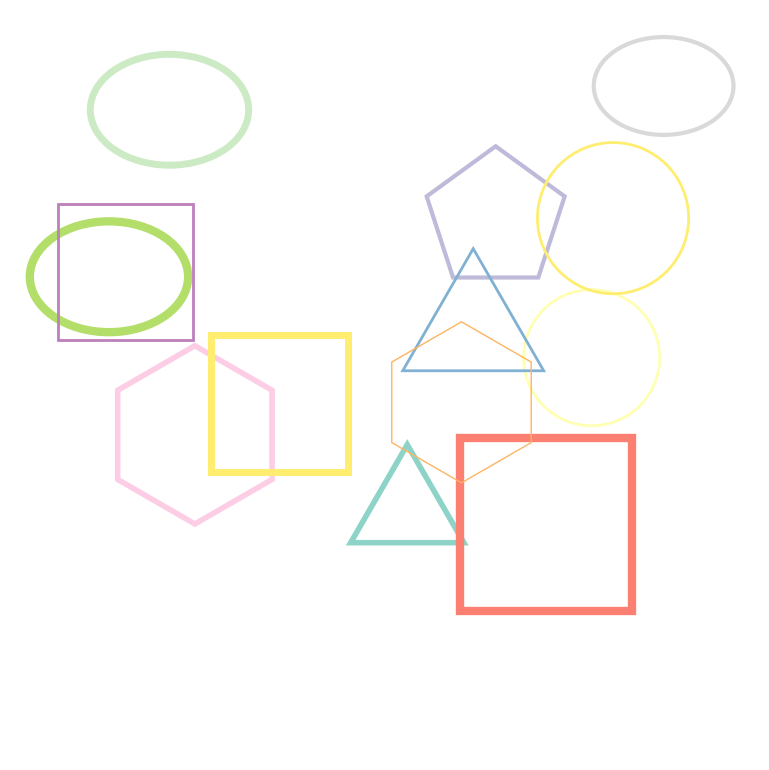[{"shape": "triangle", "thickness": 2, "radius": 0.42, "center": [0.529, 0.338]}, {"shape": "circle", "thickness": 1, "radius": 0.44, "center": [0.768, 0.535]}, {"shape": "pentagon", "thickness": 1.5, "radius": 0.47, "center": [0.644, 0.716]}, {"shape": "square", "thickness": 3, "radius": 0.56, "center": [0.709, 0.319]}, {"shape": "triangle", "thickness": 1, "radius": 0.53, "center": [0.615, 0.571]}, {"shape": "hexagon", "thickness": 0.5, "radius": 0.52, "center": [0.599, 0.478]}, {"shape": "oval", "thickness": 3, "radius": 0.51, "center": [0.142, 0.641]}, {"shape": "hexagon", "thickness": 2, "radius": 0.58, "center": [0.253, 0.435]}, {"shape": "oval", "thickness": 1.5, "radius": 0.45, "center": [0.862, 0.888]}, {"shape": "square", "thickness": 1, "radius": 0.44, "center": [0.163, 0.647]}, {"shape": "oval", "thickness": 2.5, "radius": 0.51, "center": [0.22, 0.857]}, {"shape": "circle", "thickness": 1, "radius": 0.49, "center": [0.796, 0.717]}, {"shape": "square", "thickness": 2.5, "radius": 0.44, "center": [0.363, 0.476]}]